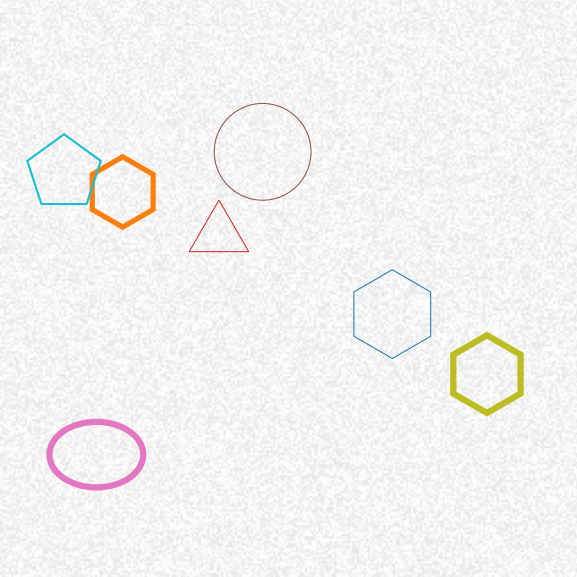[{"shape": "hexagon", "thickness": 0.5, "radius": 0.38, "center": [0.679, 0.455]}, {"shape": "hexagon", "thickness": 2.5, "radius": 0.3, "center": [0.212, 0.667]}, {"shape": "triangle", "thickness": 0.5, "radius": 0.3, "center": [0.379, 0.593]}, {"shape": "circle", "thickness": 0.5, "radius": 0.42, "center": [0.455, 0.736]}, {"shape": "oval", "thickness": 3, "radius": 0.41, "center": [0.167, 0.212]}, {"shape": "hexagon", "thickness": 3, "radius": 0.34, "center": [0.843, 0.351]}, {"shape": "pentagon", "thickness": 1, "radius": 0.33, "center": [0.111, 0.7]}]